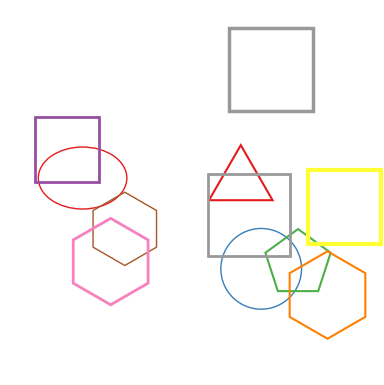[{"shape": "oval", "thickness": 1, "radius": 0.57, "center": [0.215, 0.538]}, {"shape": "triangle", "thickness": 1.5, "radius": 0.48, "center": [0.625, 0.528]}, {"shape": "circle", "thickness": 1, "radius": 0.52, "center": [0.678, 0.302]}, {"shape": "pentagon", "thickness": 1.5, "radius": 0.45, "center": [0.774, 0.316]}, {"shape": "square", "thickness": 2, "radius": 0.42, "center": [0.174, 0.612]}, {"shape": "hexagon", "thickness": 1.5, "radius": 0.57, "center": [0.851, 0.234]}, {"shape": "square", "thickness": 3, "radius": 0.48, "center": [0.894, 0.463]}, {"shape": "hexagon", "thickness": 1, "radius": 0.48, "center": [0.324, 0.406]}, {"shape": "hexagon", "thickness": 2, "radius": 0.56, "center": [0.287, 0.321]}, {"shape": "square", "thickness": 2, "radius": 0.53, "center": [0.648, 0.442]}, {"shape": "square", "thickness": 2.5, "radius": 0.54, "center": [0.703, 0.819]}]